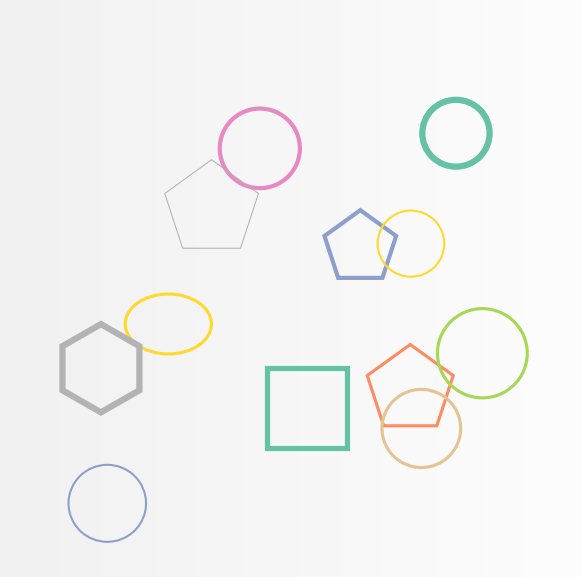[{"shape": "square", "thickness": 2.5, "radius": 0.35, "center": [0.528, 0.293]}, {"shape": "circle", "thickness": 3, "radius": 0.29, "center": [0.784, 0.768]}, {"shape": "pentagon", "thickness": 1.5, "radius": 0.39, "center": [0.706, 0.325]}, {"shape": "pentagon", "thickness": 2, "radius": 0.32, "center": [0.62, 0.57]}, {"shape": "circle", "thickness": 1, "radius": 0.33, "center": [0.185, 0.128]}, {"shape": "circle", "thickness": 2, "radius": 0.34, "center": [0.447, 0.742]}, {"shape": "circle", "thickness": 1.5, "radius": 0.39, "center": [0.83, 0.387]}, {"shape": "circle", "thickness": 1, "radius": 0.29, "center": [0.707, 0.577]}, {"shape": "oval", "thickness": 1.5, "radius": 0.37, "center": [0.29, 0.438]}, {"shape": "circle", "thickness": 1.5, "radius": 0.34, "center": [0.725, 0.257]}, {"shape": "pentagon", "thickness": 0.5, "radius": 0.42, "center": [0.364, 0.638]}, {"shape": "hexagon", "thickness": 3, "radius": 0.38, "center": [0.174, 0.361]}]